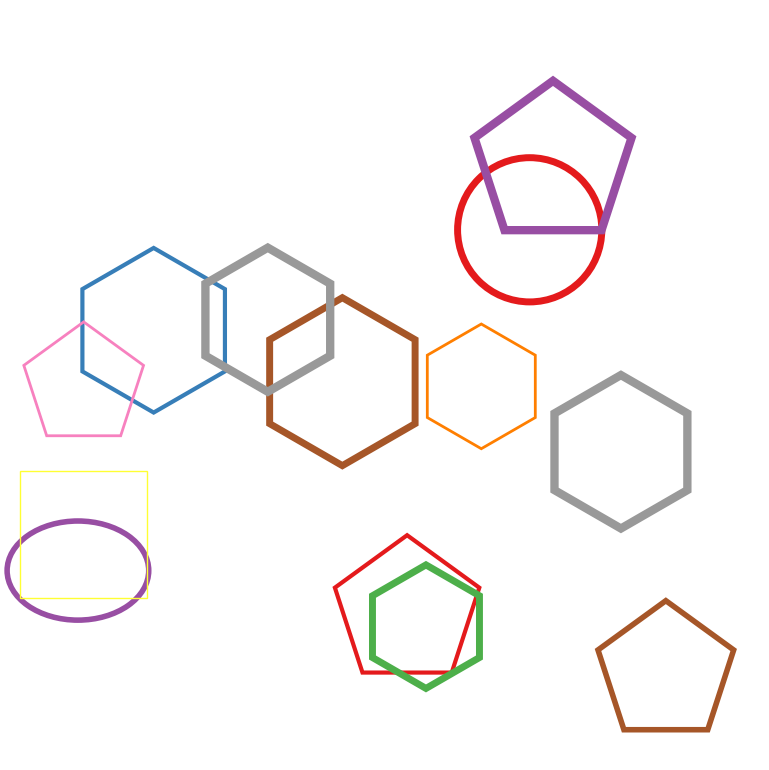[{"shape": "circle", "thickness": 2.5, "radius": 0.47, "center": [0.688, 0.702]}, {"shape": "pentagon", "thickness": 1.5, "radius": 0.49, "center": [0.529, 0.206]}, {"shape": "hexagon", "thickness": 1.5, "radius": 0.53, "center": [0.2, 0.571]}, {"shape": "hexagon", "thickness": 2.5, "radius": 0.4, "center": [0.553, 0.186]}, {"shape": "oval", "thickness": 2, "radius": 0.46, "center": [0.101, 0.259]}, {"shape": "pentagon", "thickness": 3, "radius": 0.54, "center": [0.718, 0.788]}, {"shape": "hexagon", "thickness": 1, "radius": 0.4, "center": [0.625, 0.498]}, {"shape": "square", "thickness": 0.5, "radius": 0.41, "center": [0.108, 0.305]}, {"shape": "pentagon", "thickness": 2, "radius": 0.46, "center": [0.865, 0.127]}, {"shape": "hexagon", "thickness": 2.5, "radius": 0.55, "center": [0.445, 0.504]}, {"shape": "pentagon", "thickness": 1, "radius": 0.41, "center": [0.109, 0.5]}, {"shape": "hexagon", "thickness": 3, "radius": 0.5, "center": [0.806, 0.413]}, {"shape": "hexagon", "thickness": 3, "radius": 0.47, "center": [0.348, 0.585]}]